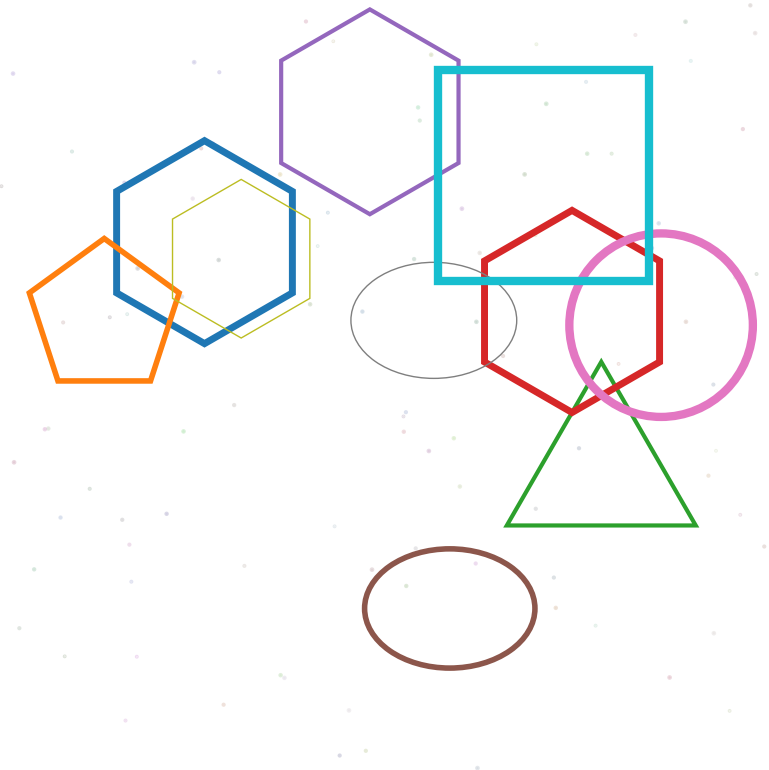[{"shape": "hexagon", "thickness": 2.5, "radius": 0.66, "center": [0.266, 0.686]}, {"shape": "pentagon", "thickness": 2, "radius": 0.51, "center": [0.135, 0.588]}, {"shape": "triangle", "thickness": 1.5, "radius": 0.71, "center": [0.781, 0.388]}, {"shape": "hexagon", "thickness": 2.5, "radius": 0.66, "center": [0.743, 0.596]}, {"shape": "hexagon", "thickness": 1.5, "radius": 0.66, "center": [0.48, 0.855]}, {"shape": "oval", "thickness": 2, "radius": 0.55, "center": [0.584, 0.21]}, {"shape": "circle", "thickness": 3, "radius": 0.6, "center": [0.859, 0.578]}, {"shape": "oval", "thickness": 0.5, "radius": 0.54, "center": [0.563, 0.584]}, {"shape": "hexagon", "thickness": 0.5, "radius": 0.51, "center": [0.313, 0.664]}, {"shape": "square", "thickness": 3, "radius": 0.69, "center": [0.706, 0.772]}]